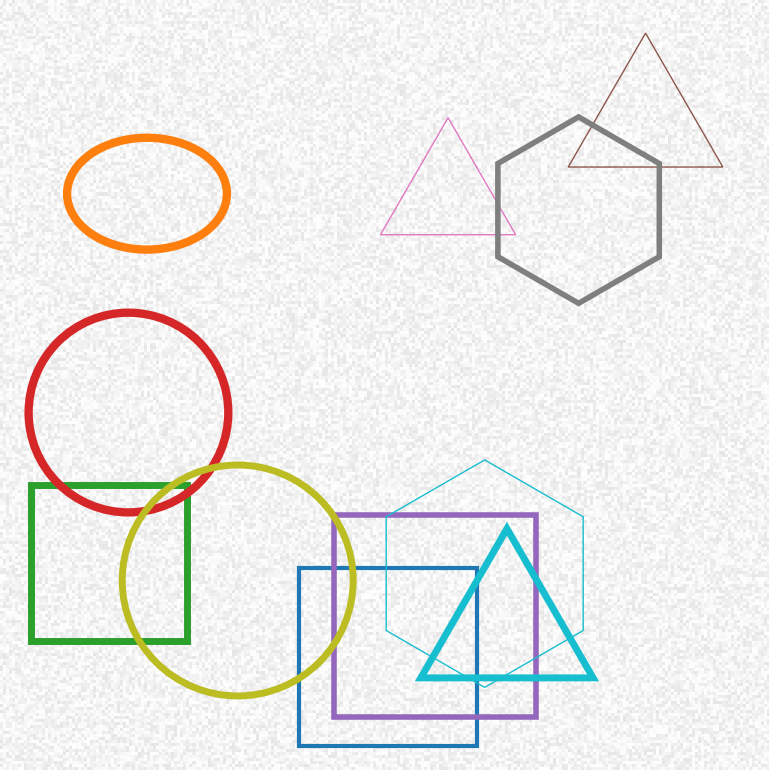[{"shape": "square", "thickness": 1.5, "radius": 0.58, "center": [0.504, 0.147]}, {"shape": "oval", "thickness": 3, "radius": 0.52, "center": [0.191, 0.748]}, {"shape": "square", "thickness": 2.5, "radius": 0.51, "center": [0.142, 0.268]}, {"shape": "circle", "thickness": 3, "radius": 0.65, "center": [0.167, 0.464]}, {"shape": "square", "thickness": 2, "radius": 0.66, "center": [0.565, 0.199]}, {"shape": "triangle", "thickness": 0.5, "radius": 0.58, "center": [0.838, 0.841]}, {"shape": "triangle", "thickness": 0.5, "radius": 0.51, "center": [0.582, 0.746]}, {"shape": "hexagon", "thickness": 2, "radius": 0.61, "center": [0.751, 0.727]}, {"shape": "circle", "thickness": 2.5, "radius": 0.75, "center": [0.309, 0.246]}, {"shape": "triangle", "thickness": 2.5, "radius": 0.65, "center": [0.658, 0.184]}, {"shape": "hexagon", "thickness": 0.5, "radius": 0.74, "center": [0.629, 0.255]}]